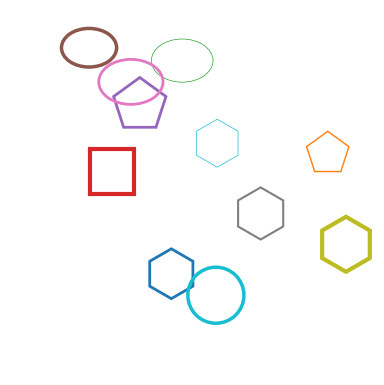[{"shape": "hexagon", "thickness": 2, "radius": 0.32, "center": [0.445, 0.289]}, {"shape": "pentagon", "thickness": 1, "radius": 0.29, "center": [0.851, 0.601]}, {"shape": "oval", "thickness": 0.5, "radius": 0.4, "center": [0.473, 0.843]}, {"shape": "square", "thickness": 3, "radius": 0.29, "center": [0.291, 0.554]}, {"shape": "pentagon", "thickness": 2, "radius": 0.36, "center": [0.363, 0.727]}, {"shape": "oval", "thickness": 2.5, "radius": 0.36, "center": [0.231, 0.876]}, {"shape": "oval", "thickness": 2, "radius": 0.42, "center": [0.34, 0.787]}, {"shape": "hexagon", "thickness": 1.5, "radius": 0.34, "center": [0.677, 0.446]}, {"shape": "hexagon", "thickness": 3, "radius": 0.36, "center": [0.899, 0.365]}, {"shape": "circle", "thickness": 2.5, "radius": 0.36, "center": [0.561, 0.233]}, {"shape": "hexagon", "thickness": 0.5, "radius": 0.31, "center": [0.564, 0.628]}]